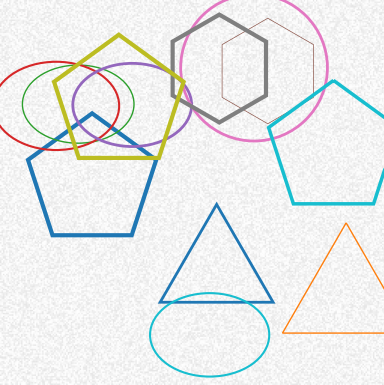[{"shape": "pentagon", "thickness": 3, "radius": 0.87, "center": [0.239, 0.531]}, {"shape": "triangle", "thickness": 2, "radius": 0.85, "center": [0.563, 0.3]}, {"shape": "triangle", "thickness": 1, "radius": 0.95, "center": [0.899, 0.23]}, {"shape": "oval", "thickness": 1, "radius": 0.72, "center": [0.203, 0.73]}, {"shape": "oval", "thickness": 1.5, "radius": 0.82, "center": [0.146, 0.725]}, {"shape": "oval", "thickness": 2, "radius": 0.77, "center": [0.343, 0.727]}, {"shape": "hexagon", "thickness": 0.5, "radius": 0.69, "center": [0.696, 0.816]}, {"shape": "circle", "thickness": 2, "radius": 0.95, "center": [0.66, 0.824]}, {"shape": "hexagon", "thickness": 3, "radius": 0.7, "center": [0.57, 0.822]}, {"shape": "pentagon", "thickness": 3, "radius": 0.88, "center": [0.309, 0.733]}, {"shape": "pentagon", "thickness": 2.5, "radius": 0.89, "center": [0.866, 0.614]}, {"shape": "oval", "thickness": 1.5, "radius": 0.77, "center": [0.545, 0.13]}]